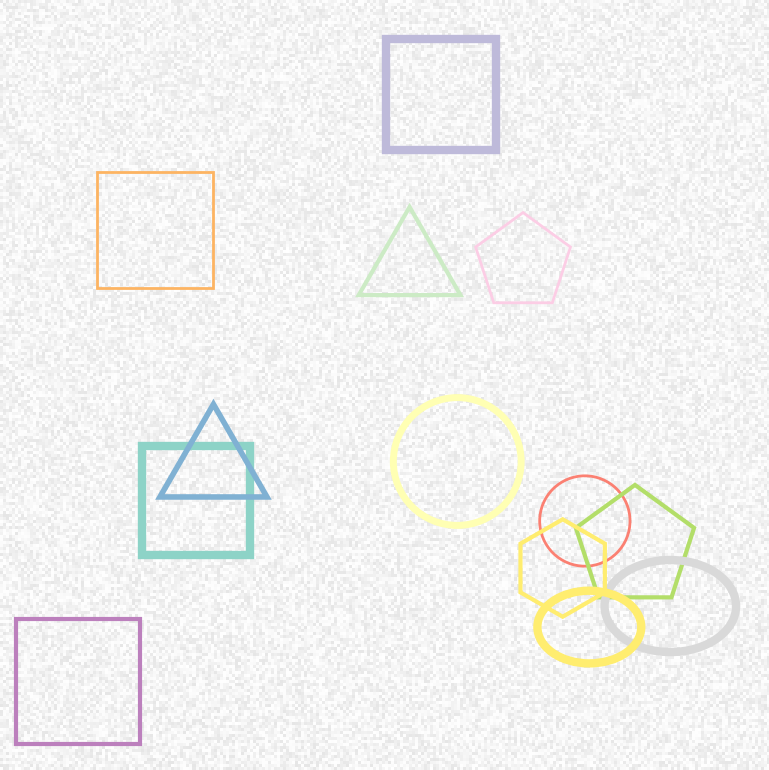[{"shape": "square", "thickness": 3, "radius": 0.35, "center": [0.255, 0.35]}, {"shape": "circle", "thickness": 2.5, "radius": 0.41, "center": [0.594, 0.401]}, {"shape": "square", "thickness": 3, "radius": 0.36, "center": [0.572, 0.877]}, {"shape": "circle", "thickness": 1, "radius": 0.29, "center": [0.76, 0.323]}, {"shape": "triangle", "thickness": 2, "radius": 0.4, "center": [0.277, 0.395]}, {"shape": "square", "thickness": 1, "radius": 0.38, "center": [0.201, 0.701]}, {"shape": "pentagon", "thickness": 1.5, "radius": 0.4, "center": [0.825, 0.29]}, {"shape": "pentagon", "thickness": 1, "radius": 0.32, "center": [0.679, 0.659]}, {"shape": "oval", "thickness": 3, "radius": 0.43, "center": [0.871, 0.213]}, {"shape": "square", "thickness": 1.5, "radius": 0.4, "center": [0.101, 0.115]}, {"shape": "triangle", "thickness": 1.5, "radius": 0.38, "center": [0.532, 0.655]}, {"shape": "oval", "thickness": 3, "radius": 0.34, "center": [0.765, 0.186]}, {"shape": "hexagon", "thickness": 1.5, "radius": 0.32, "center": [0.731, 0.262]}]